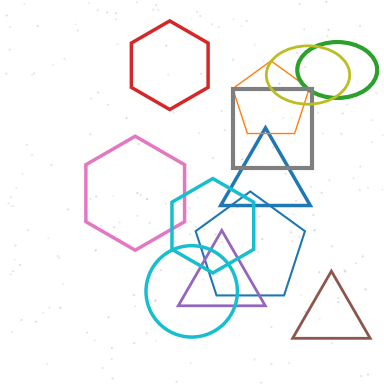[{"shape": "pentagon", "thickness": 1.5, "radius": 0.75, "center": [0.65, 0.353]}, {"shape": "triangle", "thickness": 2.5, "radius": 0.67, "center": [0.69, 0.533]}, {"shape": "pentagon", "thickness": 1, "radius": 0.52, "center": [0.704, 0.738]}, {"shape": "oval", "thickness": 3, "radius": 0.52, "center": [0.876, 0.818]}, {"shape": "hexagon", "thickness": 2.5, "radius": 0.58, "center": [0.441, 0.831]}, {"shape": "triangle", "thickness": 2, "radius": 0.65, "center": [0.576, 0.271]}, {"shape": "triangle", "thickness": 2, "radius": 0.58, "center": [0.861, 0.179]}, {"shape": "hexagon", "thickness": 2.5, "radius": 0.74, "center": [0.351, 0.498]}, {"shape": "square", "thickness": 3, "radius": 0.51, "center": [0.707, 0.666]}, {"shape": "oval", "thickness": 2, "radius": 0.54, "center": [0.8, 0.805]}, {"shape": "circle", "thickness": 2.5, "radius": 0.59, "center": [0.498, 0.243]}, {"shape": "hexagon", "thickness": 2.5, "radius": 0.61, "center": [0.553, 0.414]}]